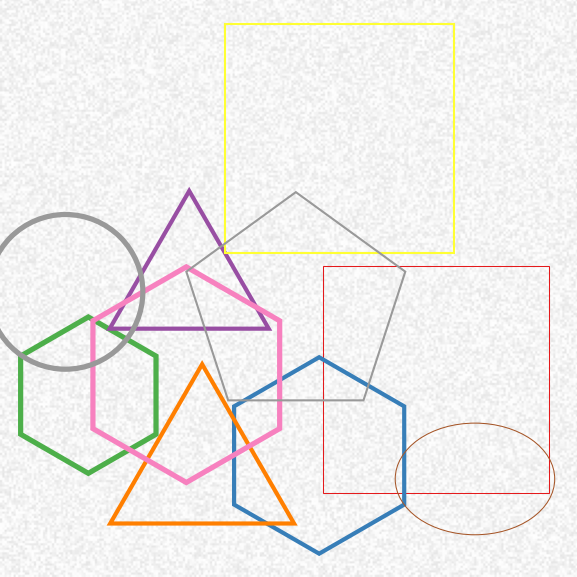[{"shape": "square", "thickness": 0.5, "radius": 0.98, "center": [0.755, 0.342]}, {"shape": "hexagon", "thickness": 2, "radius": 0.85, "center": [0.553, 0.21]}, {"shape": "hexagon", "thickness": 2.5, "radius": 0.68, "center": [0.153, 0.315]}, {"shape": "triangle", "thickness": 2, "radius": 0.79, "center": [0.328, 0.509]}, {"shape": "triangle", "thickness": 2, "radius": 0.92, "center": [0.35, 0.185]}, {"shape": "square", "thickness": 1, "radius": 0.99, "center": [0.588, 0.759]}, {"shape": "oval", "thickness": 0.5, "radius": 0.69, "center": [0.822, 0.17]}, {"shape": "hexagon", "thickness": 2.5, "radius": 0.93, "center": [0.323, 0.35]}, {"shape": "circle", "thickness": 2.5, "radius": 0.67, "center": [0.113, 0.494]}, {"shape": "pentagon", "thickness": 1, "radius": 1.0, "center": [0.512, 0.467]}]